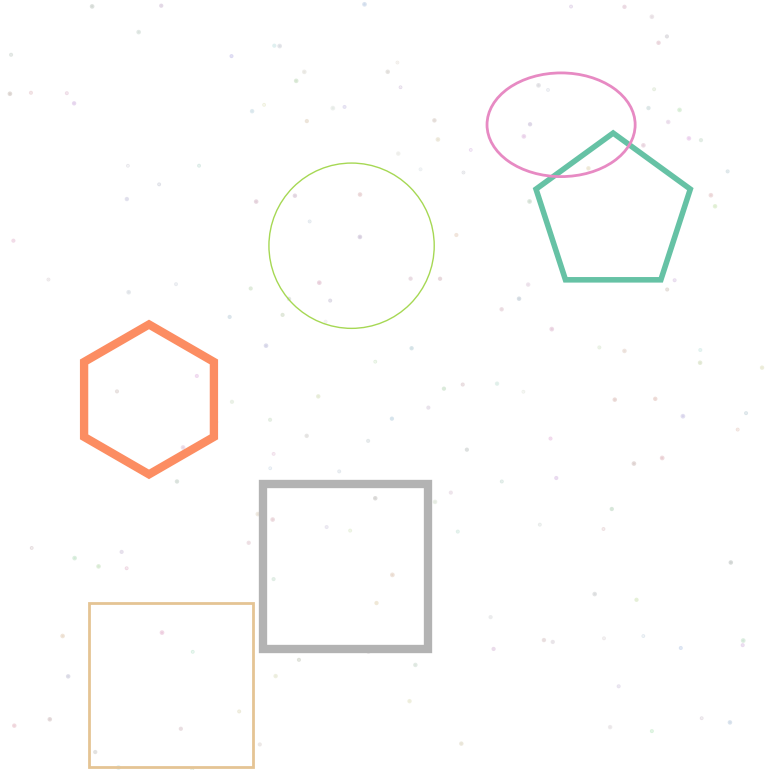[{"shape": "pentagon", "thickness": 2, "radius": 0.53, "center": [0.796, 0.722]}, {"shape": "hexagon", "thickness": 3, "radius": 0.49, "center": [0.194, 0.481]}, {"shape": "oval", "thickness": 1, "radius": 0.48, "center": [0.729, 0.838]}, {"shape": "circle", "thickness": 0.5, "radius": 0.54, "center": [0.457, 0.681]}, {"shape": "square", "thickness": 1, "radius": 0.53, "center": [0.222, 0.11]}, {"shape": "square", "thickness": 3, "radius": 0.53, "center": [0.449, 0.264]}]